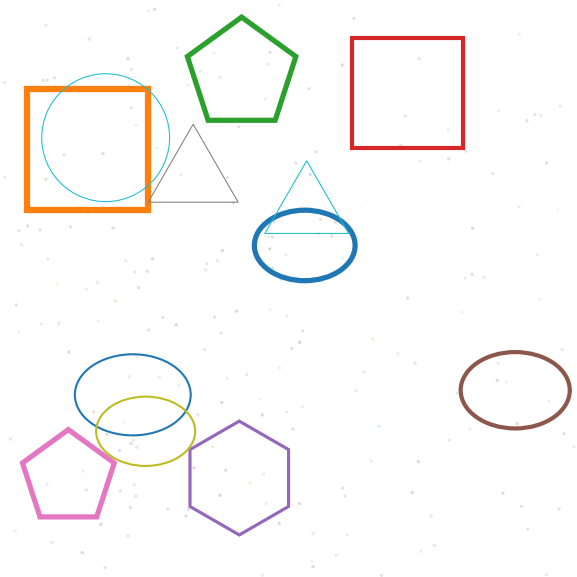[{"shape": "oval", "thickness": 1, "radius": 0.5, "center": [0.23, 0.315]}, {"shape": "oval", "thickness": 2.5, "radius": 0.44, "center": [0.528, 0.574]}, {"shape": "square", "thickness": 3, "radius": 0.52, "center": [0.151, 0.74]}, {"shape": "pentagon", "thickness": 2.5, "radius": 0.49, "center": [0.418, 0.871]}, {"shape": "square", "thickness": 2, "radius": 0.48, "center": [0.705, 0.838]}, {"shape": "hexagon", "thickness": 1.5, "radius": 0.49, "center": [0.414, 0.171]}, {"shape": "oval", "thickness": 2, "radius": 0.47, "center": [0.892, 0.323]}, {"shape": "pentagon", "thickness": 2.5, "radius": 0.42, "center": [0.118, 0.172]}, {"shape": "triangle", "thickness": 0.5, "radius": 0.45, "center": [0.334, 0.694]}, {"shape": "oval", "thickness": 1, "radius": 0.43, "center": [0.252, 0.252]}, {"shape": "circle", "thickness": 0.5, "radius": 0.55, "center": [0.183, 0.761]}, {"shape": "triangle", "thickness": 0.5, "radius": 0.42, "center": [0.531, 0.637]}]